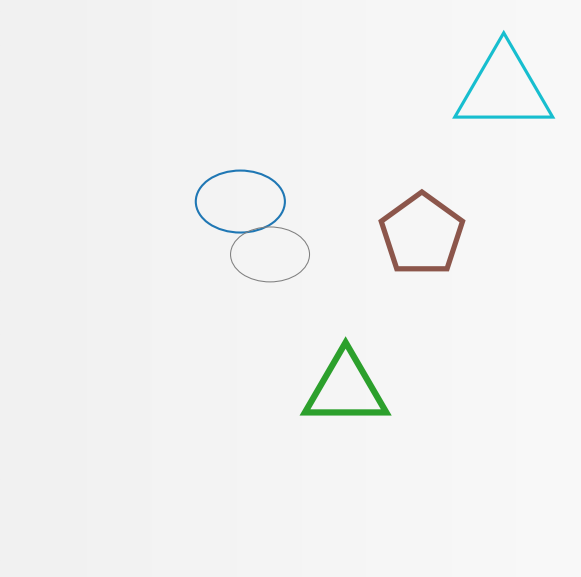[{"shape": "oval", "thickness": 1, "radius": 0.38, "center": [0.413, 0.65]}, {"shape": "triangle", "thickness": 3, "radius": 0.4, "center": [0.595, 0.325]}, {"shape": "pentagon", "thickness": 2.5, "radius": 0.37, "center": [0.726, 0.593]}, {"shape": "oval", "thickness": 0.5, "radius": 0.34, "center": [0.465, 0.559]}, {"shape": "triangle", "thickness": 1.5, "radius": 0.49, "center": [0.867, 0.845]}]